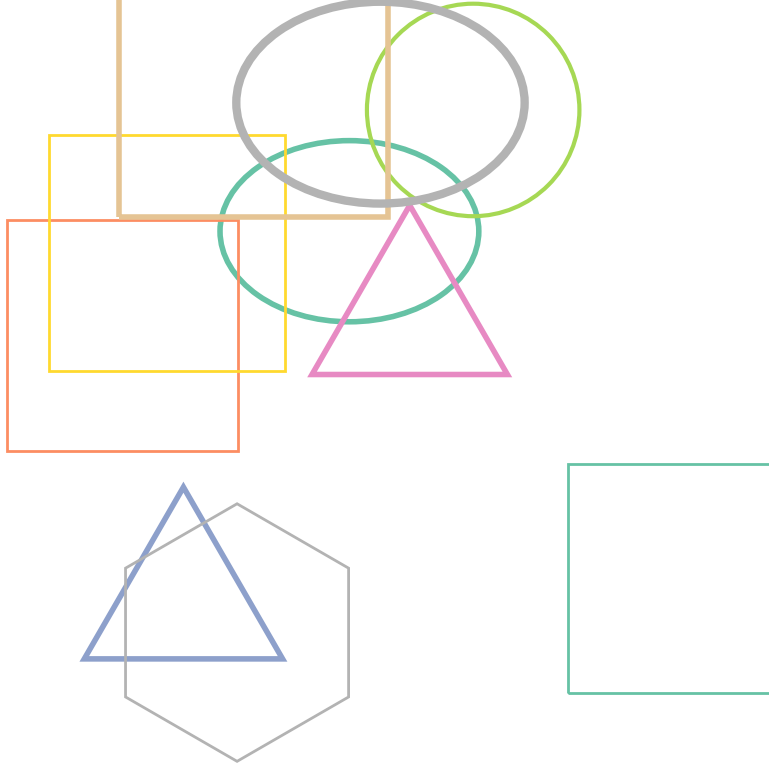[{"shape": "oval", "thickness": 2, "radius": 0.84, "center": [0.454, 0.7]}, {"shape": "square", "thickness": 1, "radius": 0.75, "center": [0.888, 0.249]}, {"shape": "square", "thickness": 1, "radius": 0.75, "center": [0.159, 0.564]}, {"shape": "triangle", "thickness": 2, "radius": 0.74, "center": [0.238, 0.219]}, {"shape": "triangle", "thickness": 2, "radius": 0.73, "center": [0.532, 0.587]}, {"shape": "circle", "thickness": 1.5, "radius": 0.69, "center": [0.615, 0.857]}, {"shape": "square", "thickness": 1, "radius": 0.77, "center": [0.217, 0.672]}, {"shape": "square", "thickness": 2, "radius": 0.87, "center": [0.329, 0.892]}, {"shape": "hexagon", "thickness": 1, "radius": 0.84, "center": [0.308, 0.178]}, {"shape": "oval", "thickness": 3, "radius": 0.94, "center": [0.494, 0.867]}]